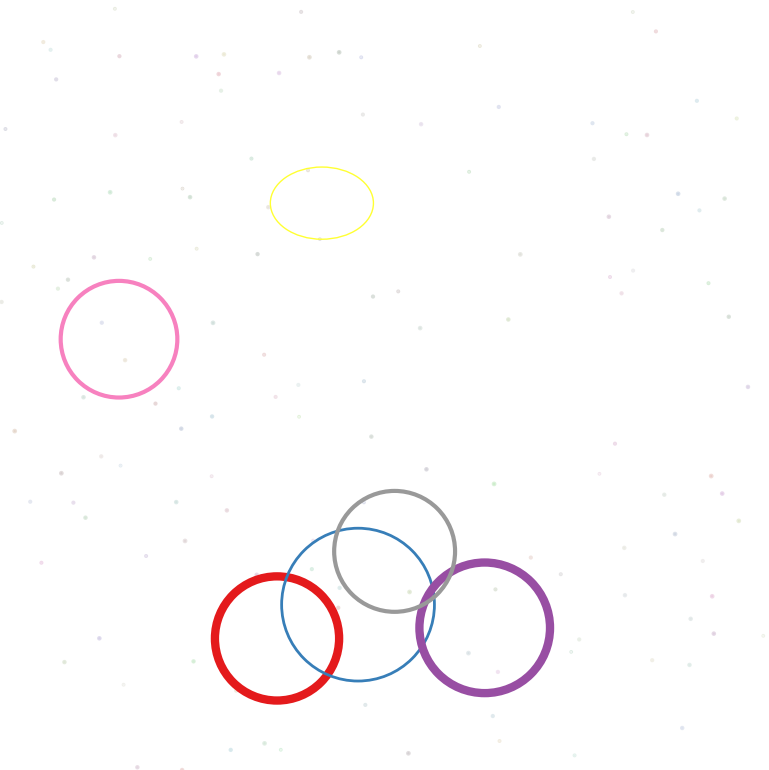[{"shape": "circle", "thickness": 3, "radius": 0.4, "center": [0.36, 0.171]}, {"shape": "circle", "thickness": 1, "radius": 0.5, "center": [0.465, 0.215]}, {"shape": "circle", "thickness": 3, "radius": 0.42, "center": [0.63, 0.185]}, {"shape": "oval", "thickness": 0.5, "radius": 0.33, "center": [0.418, 0.736]}, {"shape": "circle", "thickness": 1.5, "radius": 0.38, "center": [0.155, 0.559]}, {"shape": "circle", "thickness": 1.5, "radius": 0.39, "center": [0.512, 0.284]}]